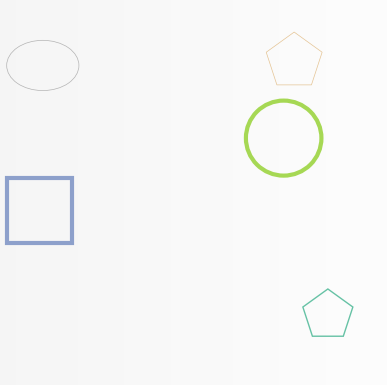[{"shape": "pentagon", "thickness": 1, "radius": 0.34, "center": [0.846, 0.182]}, {"shape": "square", "thickness": 3, "radius": 0.42, "center": [0.101, 0.453]}, {"shape": "circle", "thickness": 3, "radius": 0.49, "center": [0.732, 0.641]}, {"shape": "pentagon", "thickness": 0.5, "radius": 0.38, "center": [0.759, 0.841]}, {"shape": "oval", "thickness": 0.5, "radius": 0.47, "center": [0.11, 0.83]}]